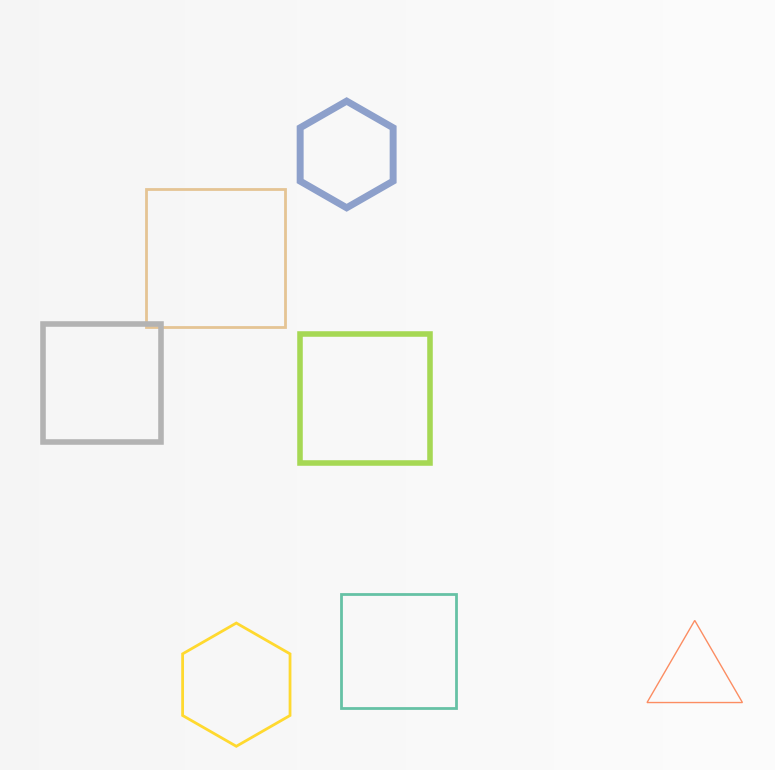[{"shape": "square", "thickness": 1, "radius": 0.37, "center": [0.514, 0.154]}, {"shape": "triangle", "thickness": 0.5, "radius": 0.36, "center": [0.896, 0.123]}, {"shape": "hexagon", "thickness": 2.5, "radius": 0.35, "center": [0.447, 0.799]}, {"shape": "square", "thickness": 2, "radius": 0.42, "center": [0.471, 0.482]}, {"shape": "hexagon", "thickness": 1, "radius": 0.4, "center": [0.305, 0.111]}, {"shape": "square", "thickness": 1, "radius": 0.45, "center": [0.278, 0.665]}, {"shape": "square", "thickness": 2, "radius": 0.38, "center": [0.132, 0.503]}]